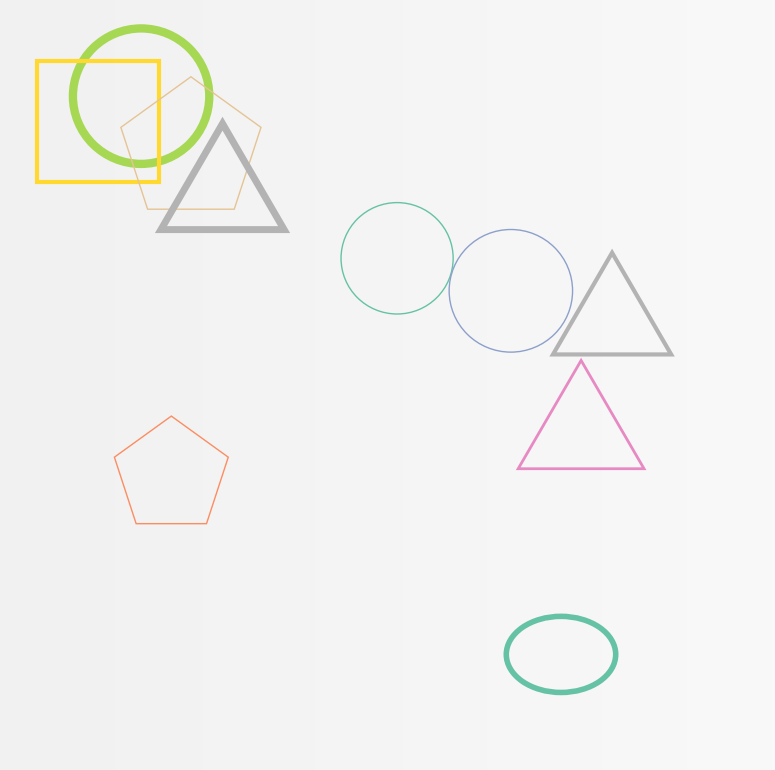[{"shape": "circle", "thickness": 0.5, "radius": 0.36, "center": [0.512, 0.665]}, {"shape": "oval", "thickness": 2, "radius": 0.35, "center": [0.724, 0.15]}, {"shape": "pentagon", "thickness": 0.5, "radius": 0.39, "center": [0.221, 0.382]}, {"shape": "circle", "thickness": 0.5, "radius": 0.4, "center": [0.659, 0.622]}, {"shape": "triangle", "thickness": 1, "radius": 0.47, "center": [0.75, 0.438]}, {"shape": "circle", "thickness": 3, "radius": 0.44, "center": [0.182, 0.875]}, {"shape": "square", "thickness": 1.5, "radius": 0.39, "center": [0.127, 0.842]}, {"shape": "pentagon", "thickness": 0.5, "radius": 0.48, "center": [0.246, 0.805]}, {"shape": "triangle", "thickness": 2.5, "radius": 0.46, "center": [0.287, 0.748]}, {"shape": "triangle", "thickness": 1.5, "radius": 0.44, "center": [0.79, 0.584]}]